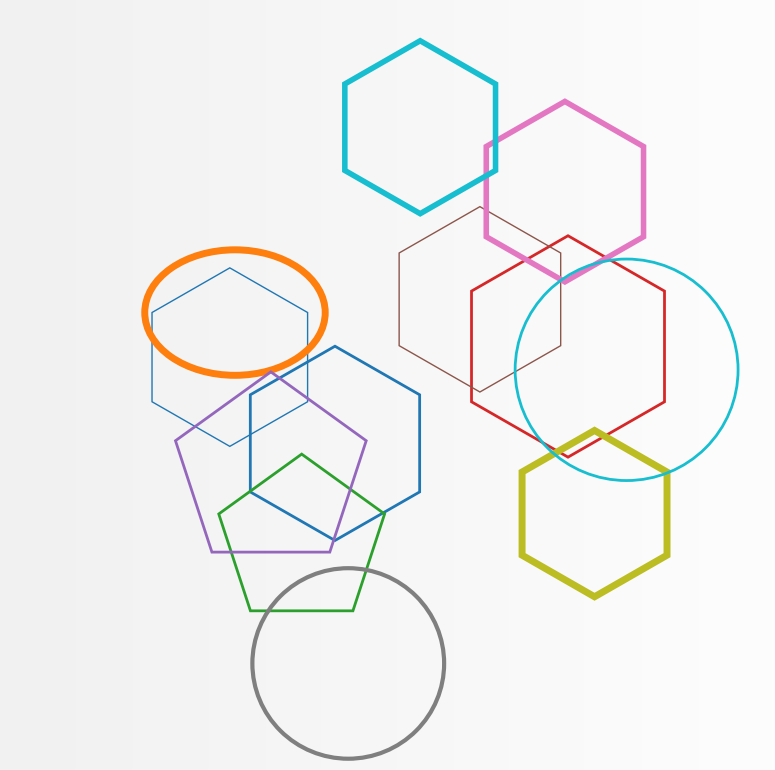[{"shape": "hexagon", "thickness": 1, "radius": 0.63, "center": [0.432, 0.424]}, {"shape": "hexagon", "thickness": 0.5, "radius": 0.58, "center": [0.297, 0.536]}, {"shape": "oval", "thickness": 2.5, "radius": 0.58, "center": [0.303, 0.594]}, {"shape": "pentagon", "thickness": 1, "radius": 0.56, "center": [0.389, 0.298]}, {"shape": "hexagon", "thickness": 1, "radius": 0.72, "center": [0.733, 0.55]}, {"shape": "pentagon", "thickness": 1, "radius": 0.65, "center": [0.349, 0.388]}, {"shape": "hexagon", "thickness": 0.5, "radius": 0.6, "center": [0.619, 0.611]}, {"shape": "hexagon", "thickness": 2, "radius": 0.59, "center": [0.729, 0.751]}, {"shape": "circle", "thickness": 1.5, "radius": 0.62, "center": [0.449, 0.138]}, {"shape": "hexagon", "thickness": 2.5, "radius": 0.54, "center": [0.767, 0.333]}, {"shape": "circle", "thickness": 1, "radius": 0.72, "center": [0.809, 0.52]}, {"shape": "hexagon", "thickness": 2, "radius": 0.56, "center": [0.542, 0.835]}]